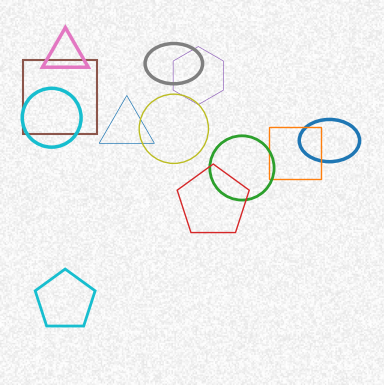[{"shape": "oval", "thickness": 2.5, "radius": 0.39, "center": [0.856, 0.635]}, {"shape": "triangle", "thickness": 0.5, "radius": 0.41, "center": [0.329, 0.669]}, {"shape": "square", "thickness": 1, "radius": 0.34, "center": [0.766, 0.602]}, {"shape": "circle", "thickness": 2, "radius": 0.42, "center": [0.628, 0.564]}, {"shape": "pentagon", "thickness": 1, "radius": 0.49, "center": [0.554, 0.476]}, {"shape": "hexagon", "thickness": 0.5, "radius": 0.38, "center": [0.515, 0.804]}, {"shape": "square", "thickness": 1.5, "radius": 0.48, "center": [0.155, 0.749]}, {"shape": "triangle", "thickness": 2.5, "radius": 0.34, "center": [0.17, 0.86]}, {"shape": "oval", "thickness": 2.5, "radius": 0.37, "center": [0.452, 0.835]}, {"shape": "circle", "thickness": 1, "radius": 0.45, "center": [0.451, 0.665]}, {"shape": "pentagon", "thickness": 2, "radius": 0.41, "center": [0.169, 0.219]}, {"shape": "circle", "thickness": 2.5, "radius": 0.38, "center": [0.134, 0.694]}]